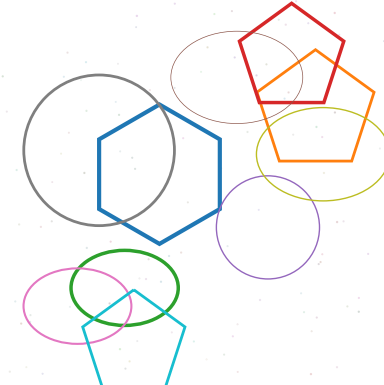[{"shape": "hexagon", "thickness": 3, "radius": 0.9, "center": [0.414, 0.548]}, {"shape": "pentagon", "thickness": 2, "radius": 0.8, "center": [0.82, 0.711]}, {"shape": "oval", "thickness": 2.5, "radius": 0.7, "center": [0.324, 0.252]}, {"shape": "pentagon", "thickness": 2.5, "radius": 0.71, "center": [0.757, 0.849]}, {"shape": "circle", "thickness": 1, "radius": 0.67, "center": [0.696, 0.409]}, {"shape": "oval", "thickness": 0.5, "radius": 0.86, "center": [0.615, 0.799]}, {"shape": "oval", "thickness": 1.5, "radius": 0.7, "center": [0.201, 0.205]}, {"shape": "circle", "thickness": 2, "radius": 0.98, "center": [0.257, 0.61]}, {"shape": "oval", "thickness": 1, "radius": 0.87, "center": [0.839, 0.599]}, {"shape": "pentagon", "thickness": 2, "radius": 0.7, "center": [0.348, 0.108]}]